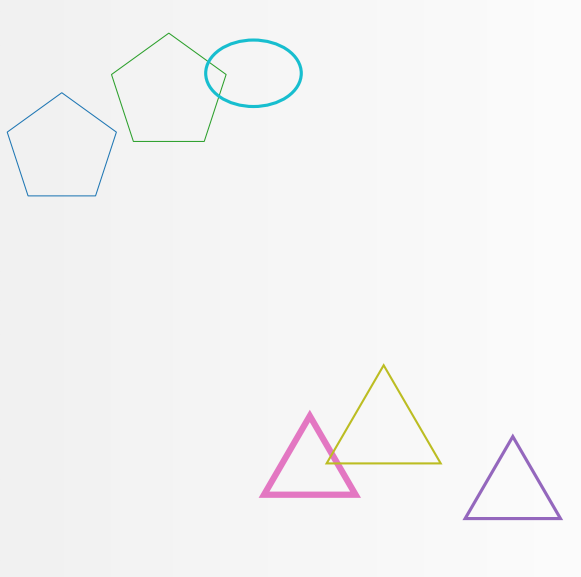[{"shape": "pentagon", "thickness": 0.5, "radius": 0.49, "center": [0.106, 0.74]}, {"shape": "pentagon", "thickness": 0.5, "radius": 0.52, "center": [0.29, 0.838]}, {"shape": "triangle", "thickness": 1.5, "radius": 0.47, "center": [0.882, 0.149]}, {"shape": "triangle", "thickness": 3, "radius": 0.45, "center": [0.533, 0.188]}, {"shape": "triangle", "thickness": 1, "radius": 0.57, "center": [0.66, 0.253]}, {"shape": "oval", "thickness": 1.5, "radius": 0.41, "center": [0.436, 0.872]}]